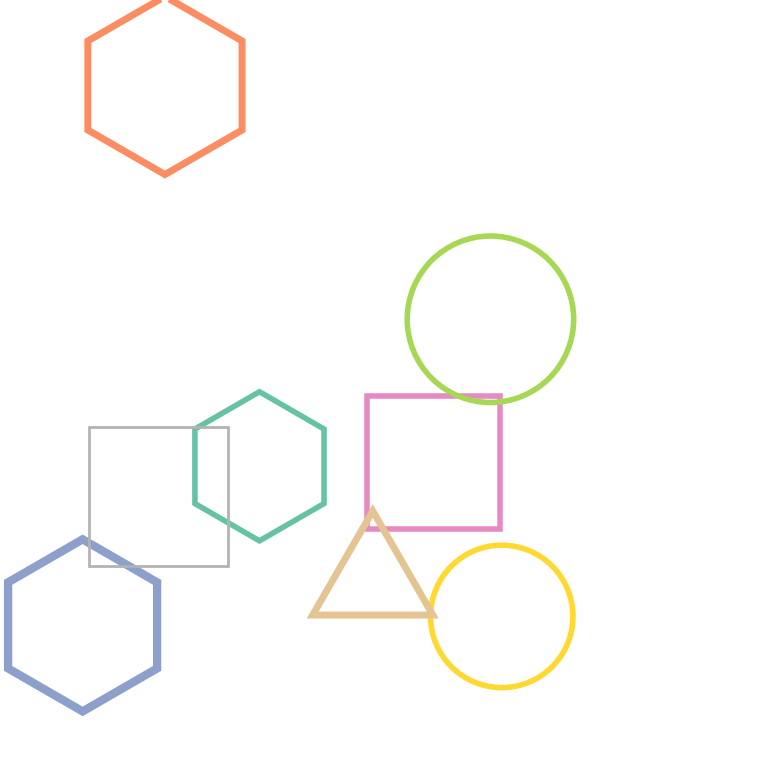[{"shape": "hexagon", "thickness": 2, "radius": 0.48, "center": [0.337, 0.394]}, {"shape": "hexagon", "thickness": 2.5, "radius": 0.58, "center": [0.214, 0.889]}, {"shape": "hexagon", "thickness": 3, "radius": 0.56, "center": [0.107, 0.188]}, {"shape": "square", "thickness": 2, "radius": 0.43, "center": [0.563, 0.399]}, {"shape": "circle", "thickness": 2, "radius": 0.54, "center": [0.637, 0.585]}, {"shape": "circle", "thickness": 2, "radius": 0.46, "center": [0.652, 0.199]}, {"shape": "triangle", "thickness": 2.5, "radius": 0.45, "center": [0.484, 0.246]}, {"shape": "square", "thickness": 1, "radius": 0.45, "center": [0.206, 0.355]}]